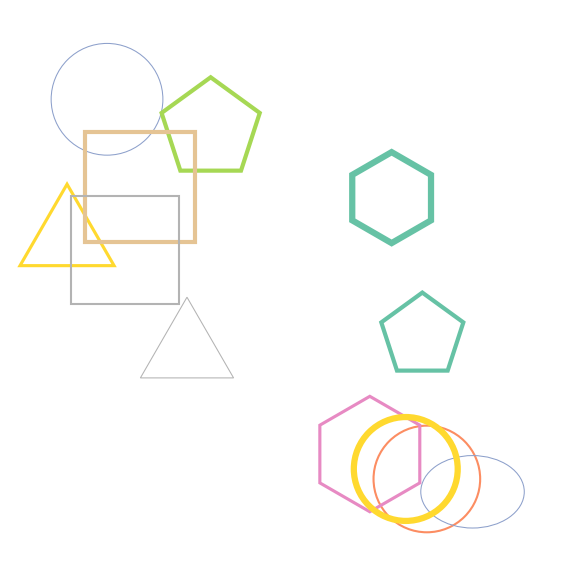[{"shape": "hexagon", "thickness": 3, "radius": 0.39, "center": [0.678, 0.657]}, {"shape": "pentagon", "thickness": 2, "radius": 0.37, "center": [0.731, 0.418]}, {"shape": "circle", "thickness": 1, "radius": 0.46, "center": [0.739, 0.17]}, {"shape": "circle", "thickness": 0.5, "radius": 0.48, "center": [0.185, 0.827]}, {"shape": "oval", "thickness": 0.5, "radius": 0.45, "center": [0.818, 0.148]}, {"shape": "hexagon", "thickness": 1.5, "radius": 0.5, "center": [0.64, 0.213]}, {"shape": "pentagon", "thickness": 2, "radius": 0.45, "center": [0.365, 0.776]}, {"shape": "triangle", "thickness": 1.5, "radius": 0.47, "center": [0.116, 0.586]}, {"shape": "circle", "thickness": 3, "radius": 0.45, "center": [0.703, 0.187]}, {"shape": "square", "thickness": 2, "radius": 0.48, "center": [0.243, 0.675]}, {"shape": "square", "thickness": 1, "radius": 0.47, "center": [0.217, 0.567]}, {"shape": "triangle", "thickness": 0.5, "radius": 0.47, "center": [0.324, 0.391]}]